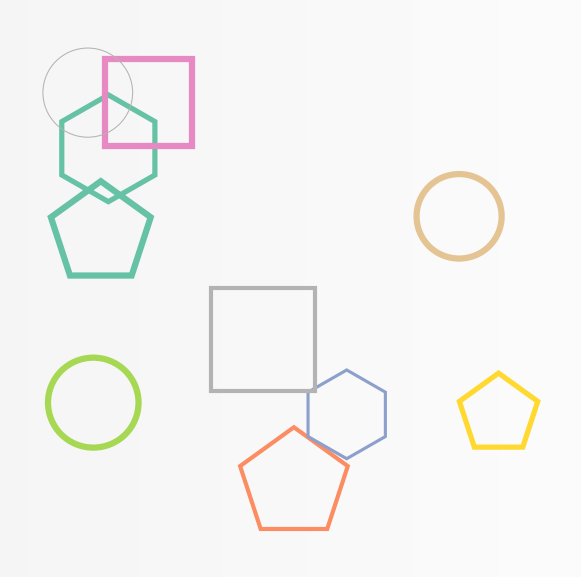[{"shape": "hexagon", "thickness": 2.5, "radius": 0.46, "center": [0.186, 0.742]}, {"shape": "pentagon", "thickness": 3, "radius": 0.45, "center": [0.173, 0.595]}, {"shape": "pentagon", "thickness": 2, "radius": 0.49, "center": [0.506, 0.162]}, {"shape": "hexagon", "thickness": 1.5, "radius": 0.38, "center": [0.596, 0.282]}, {"shape": "square", "thickness": 3, "radius": 0.38, "center": [0.255, 0.822]}, {"shape": "circle", "thickness": 3, "radius": 0.39, "center": [0.16, 0.302]}, {"shape": "pentagon", "thickness": 2.5, "radius": 0.35, "center": [0.858, 0.282]}, {"shape": "circle", "thickness": 3, "radius": 0.37, "center": [0.79, 0.625]}, {"shape": "square", "thickness": 2, "radius": 0.45, "center": [0.453, 0.411]}, {"shape": "circle", "thickness": 0.5, "radius": 0.39, "center": [0.151, 0.839]}]